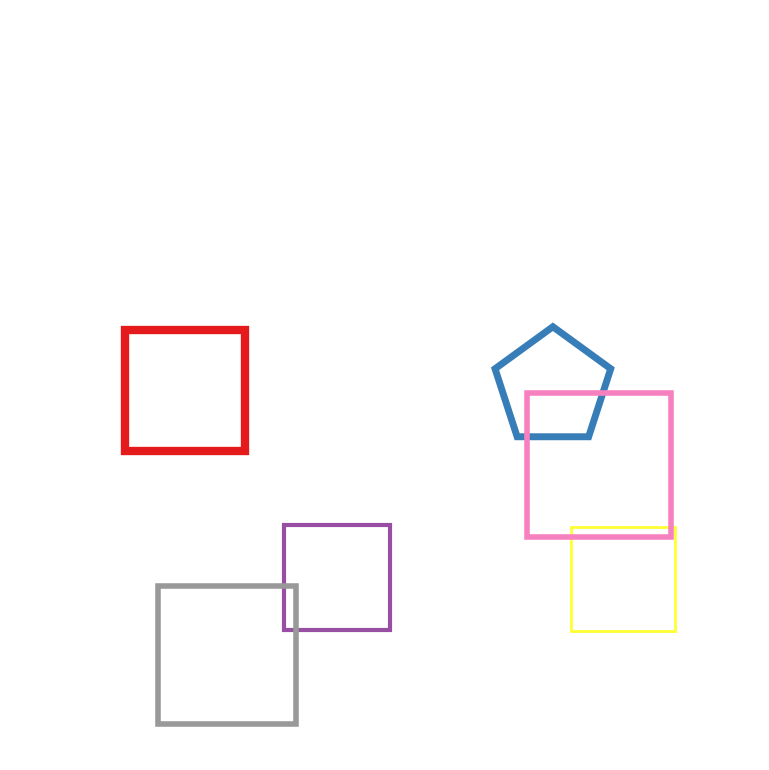[{"shape": "square", "thickness": 3, "radius": 0.39, "center": [0.24, 0.493]}, {"shape": "pentagon", "thickness": 2.5, "radius": 0.39, "center": [0.718, 0.497]}, {"shape": "square", "thickness": 1.5, "radius": 0.34, "center": [0.438, 0.25]}, {"shape": "square", "thickness": 1, "radius": 0.34, "center": [0.809, 0.248]}, {"shape": "square", "thickness": 2, "radius": 0.47, "center": [0.778, 0.396]}, {"shape": "square", "thickness": 2, "radius": 0.45, "center": [0.295, 0.149]}]